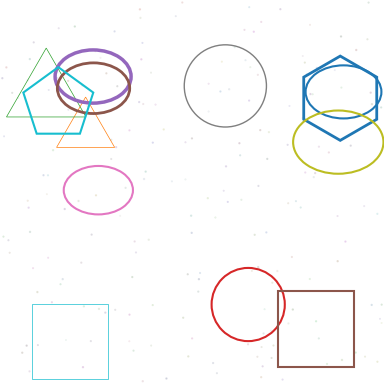[{"shape": "oval", "thickness": 1.5, "radius": 0.49, "center": [0.892, 0.761]}, {"shape": "hexagon", "thickness": 2, "radius": 0.55, "center": [0.884, 0.745]}, {"shape": "triangle", "thickness": 0.5, "radius": 0.44, "center": [0.222, 0.661]}, {"shape": "triangle", "thickness": 0.5, "radius": 0.6, "center": [0.12, 0.756]}, {"shape": "circle", "thickness": 1.5, "radius": 0.48, "center": [0.645, 0.209]}, {"shape": "oval", "thickness": 2.5, "radius": 0.49, "center": [0.242, 0.801]}, {"shape": "square", "thickness": 1.5, "radius": 0.5, "center": [0.821, 0.145]}, {"shape": "oval", "thickness": 2, "radius": 0.47, "center": [0.243, 0.771]}, {"shape": "oval", "thickness": 1.5, "radius": 0.45, "center": [0.255, 0.506]}, {"shape": "circle", "thickness": 1, "radius": 0.53, "center": [0.585, 0.777]}, {"shape": "oval", "thickness": 1.5, "radius": 0.59, "center": [0.879, 0.631]}, {"shape": "pentagon", "thickness": 1.5, "radius": 0.48, "center": [0.151, 0.73]}, {"shape": "square", "thickness": 0.5, "radius": 0.49, "center": [0.181, 0.114]}]